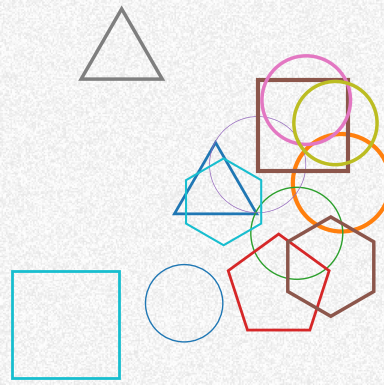[{"shape": "triangle", "thickness": 2, "radius": 0.62, "center": [0.56, 0.506]}, {"shape": "circle", "thickness": 1, "radius": 0.5, "center": [0.478, 0.212]}, {"shape": "circle", "thickness": 3, "radius": 0.63, "center": [0.887, 0.525]}, {"shape": "circle", "thickness": 1, "radius": 0.6, "center": [0.771, 0.394]}, {"shape": "pentagon", "thickness": 2, "radius": 0.69, "center": [0.724, 0.254]}, {"shape": "circle", "thickness": 0.5, "radius": 0.62, "center": [0.669, 0.572]}, {"shape": "square", "thickness": 3, "radius": 0.59, "center": [0.788, 0.674]}, {"shape": "hexagon", "thickness": 2.5, "radius": 0.64, "center": [0.859, 0.307]}, {"shape": "circle", "thickness": 2.5, "radius": 0.58, "center": [0.795, 0.74]}, {"shape": "triangle", "thickness": 2.5, "radius": 0.61, "center": [0.316, 0.855]}, {"shape": "circle", "thickness": 2.5, "radius": 0.54, "center": [0.871, 0.68]}, {"shape": "square", "thickness": 2, "radius": 0.7, "center": [0.17, 0.157]}, {"shape": "hexagon", "thickness": 1.5, "radius": 0.56, "center": [0.581, 0.476]}]